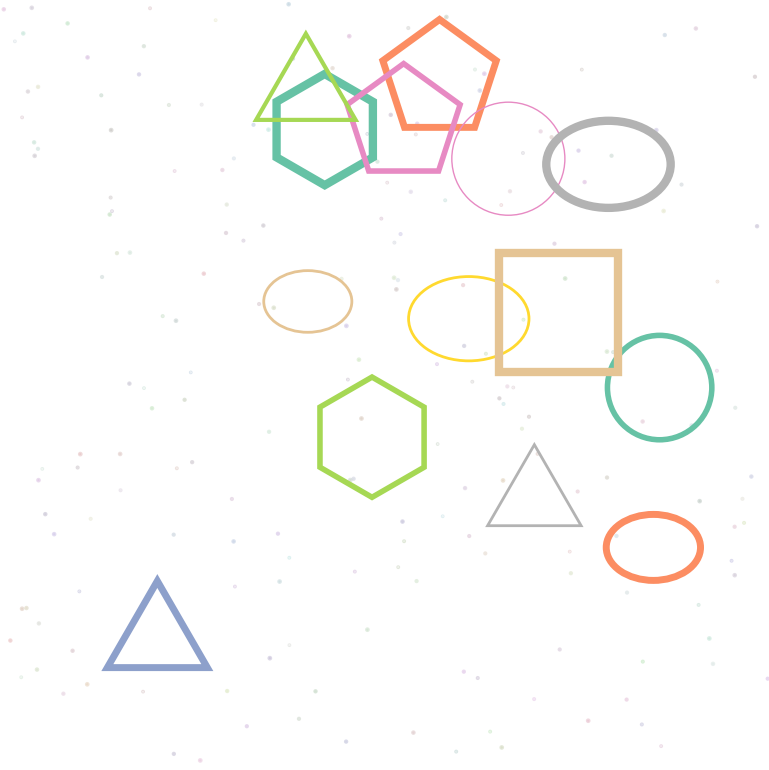[{"shape": "hexagon", "thickness": 3, "radius": 0.36, "center": [0.422, 0.832]}, {"shape": "circle", "thickness": 2, "radius": 0.34, "center": [0.857, 0.497]}, {"shape": "oval", "thickness": 2.5, "radius": 0.31, "center": [0.849, 0.289]}, {"shape": "pentagon", "thickness": 2.5, "radius": 0.39, "center": [0.571, 0.897]}, {"shape": "triangle", "thickness": 2.5, "radius": 0.37, "center": [0.204, 0.17]}, {"shape": "circle", "thickness": 0.5, "radius": 0.37, "center": [0.66, 0.794]}, {"shape": "pentagon", "thickness": 2, "radius": 0.39, "center": [0.524, 0.84]}, {"shape": "triangle", "thickness": 1.5, "radius": 0.37, "center": [0.397, 0.882]}, {"shape": "hexagon", "thickness": 2, "radius": 0.39, "center": [0.483, 0.432]}, {"shape": "oval", "thickness": 1, "radius": 0.39, "center": [0.609, 0.586]}, {"shape": "square", "thickness": 3, "radius": 0.39, "center": [0.726, 0.595]}, {"shape": "oval", "thickness": 1, "radius": 0.29, "center": [0.4, 0.608]}, {"shape": "oval", "thickness": 3, "radius": 0.4, "center": [0.79, 0.787]}, {"shape": "triangle", "thickness": 1, "radius": 0.35, "center": [0.694, 0.352]}]